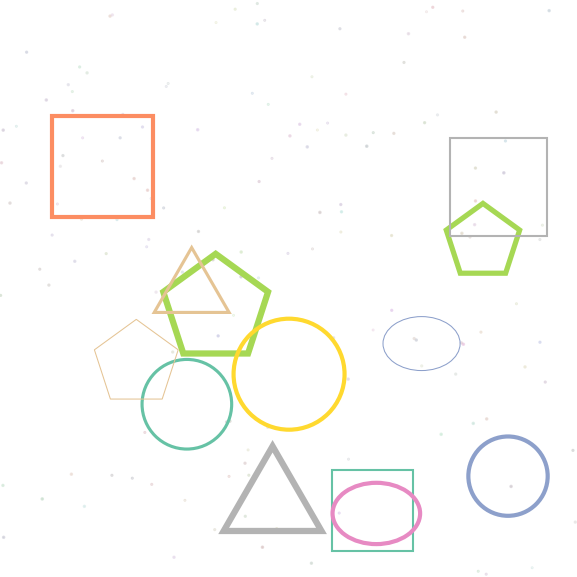[{"shape": "circle", "thickness": 1.5, "radius": 0.39, "center": [0.324, 0.299]}, {"shape": "square", "thickness": 1, "radius": 0.35, "center": [0.645, 0.116]}, {"shape": "square", "thickness": 2, "radius": 0.44, "center": [0.177, 0.712]}, {"shape": "circle", "thickness": 2, "radius": 0.34, "center": [0.88, 0.175]}, {"shape": "oval", "thickness": 0.5, "radius": 0.33, "center": [0.73, 0.404]}, {"shape": "oval", "thickness": 2, "radius": 0.38, "center": [0.652, 0.11]}, {"shape": "pentagon", "thickness": 2.5, "radius": 0.33, "center": [0.836, 0.58]}, {"shape": "pentagon", "thickness": 3, "radius": 0.48, "center": [0.373, 0.464]}, {"shape": "circle", "thickness": 2, "radius": 0.48, "center": [0.501, 0.351]}, {"shape": "triangle", "thickness": 1.5, "radius": 0.37, "center": [0.332, 0.496]}, {"shape": "pentagon", "thickness": 0.5, "radius": 0.38, "center": [0.236, 0.37]}, {"shape": "square", "thickness": 1, "radius": 0.42, "center": [0.863, 0.675]}, {"shape": "triangle", "thickness": 3, "radius": 0.49, "center": [0.472, 0.129]}]